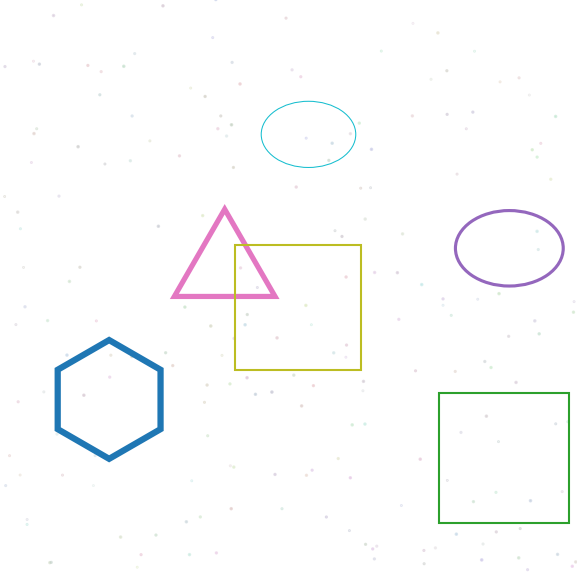[{"shape": "hexagon", "thickness": 3, "radius": 0.51, "center": [0.189, 0.307]}, {"shape": "square", "thickness": 1, "radius": 0.56, "center": [0.873, 0.206]}, {"shape": "oval", "thickness": 1.5, "radius": 0.47, "center": [0.882, 0.569]}, {"shape": "triangle", "thickness": 2.5, "radius": 0.5, "center": [0.389, 0.536]}, {"shape": "square", "thickness": 1, "radius": 0.54, "center": [0.516, 0.466]}, {"shape": "oval", "thickness": 0.5, "radius": 0.41, "center": [0.534, 0.766]}]